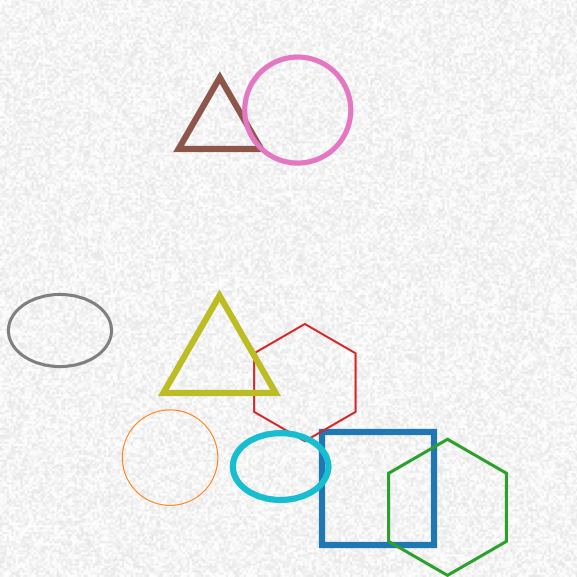[{"shape": "square", "thickness": 3, "radius": 0.49, "center": [0.654, 0.153]}, {"shape": "circle", "thickness": 0.5, "radius": 0.41, "center": [0.294, 0.207]}, {"shape": "hexagon", "thickness": 1.5, "radius": 0.59, "center": [0.775, 0.121]}, {"shape": "hexagon", "thickness": 1, "radius": 0.51, "center": [0.528, 0.337]}, {"shape": "triangle", "thickness": 3, "radius": 0.41, "center": [0.381, 0.782]}, {"shape": "circle", "thickness": 2.5, "radius": 0.46, "center": [0.516, 0.809]}, {"shape": "oval", "thickness": 1.5, "radius": 0.45, "center": [0.104, 0.427]}, {"shape": "triangle", "thickness": 3, "radius": 0.56, "center": [0.38, 0.375]}, {"shape": "oval", "thickness": 3, "radius": 0.41, "center": [0.486, 0.191]}]